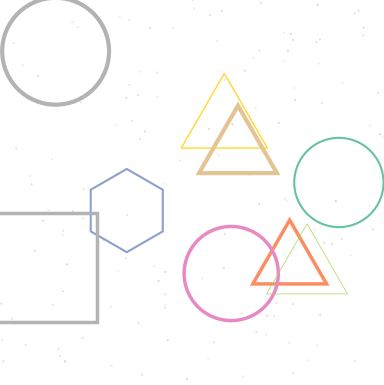[{"shape": "circle", "thickness": 1.5, "radius": 0.58, "center": [0.88, 0.526]}, {"shape": "triangle", "thickness": 2.5, "radius": 0.55, "center": [0.752, 0.318]}, {"shape": "hexagon", "thickness": 1.5, "radius": 0.54, "center": [0.329, 0.453]}, {"shape": "circle", "thickness": 2.5, "radius": 0.61, "center": [0.601, 0.29]}, {"shape": "triangle", "thickness": 0.5, "radius": 0.61, "center": [0.798, 0.297]}, {"shape": "triangle", "thickness": 1, "radius": 0.65, "center": [0.583, 0.68]}, {"shape": "triangle", "thickness": 3, "radius": 0.58, "center": [0.618, 0.609]}, {"shape": "circle", "thickness": 3, "radius": 0.69, "center": [0.144, 0.867]}, {"shape": "square", "thickness": 2.5, "radius": 0.71, "center": [0.109, 0.305]}]